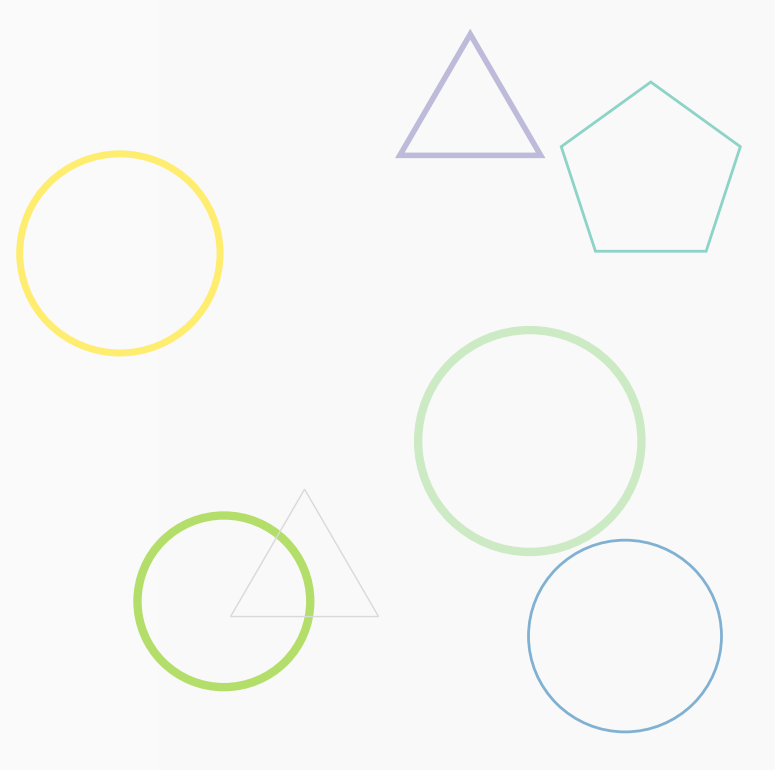[{"shape": "pentagon", "thickness": 1, "radius": 0.61, "center": [0.84, 0.772]}, {"shape": "triangle", "thickness": 2, "radius": 0.52, "center": [0.607, 0.851]}, {"shape": "circle", "thickness": 1, "radius": 0.62, "center": [0.806, 0.174]}, {"shape": "circle", "thickness": 3, "radius": 0.56, "center": [0.289, 0.219]}, {"shape": "triangle", "thickness": 0.5, "radius": 0.55, "center": [0.393, 0.254]}, {"shape": "circle", "thickness": 3, "radius": 0.72, "center": [0.684, 0.427]}, {"shape": "circle", "thickness": 2.5, "radius": 0.65, "center": [0.155, 0.671]}]